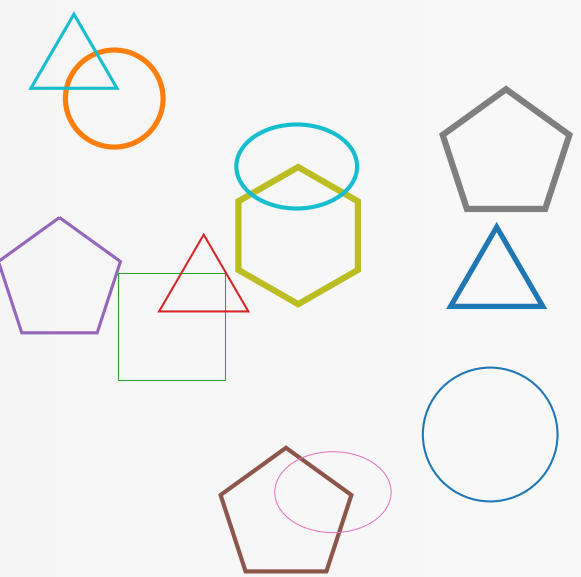[{"shape": "circle", "thickness": 1, "radius": 0.58, "center": [0.843, 0.247]}, {"shape": "triangle", "thickness": 2.5, "radius": 0.46, "center": [0.855, 0.514]}, {"shape": "circle", "thickness": 2.5, "radius": 0.42, "center": [0.197, 0.828]}, {"shape": "square", "thickness": 0.5, "radius": 0.46, "center": [0.295, 0.434]}, {"shape": "triangle", "thickness": 1, "radius": 0.44, "center": [0.35, 0.504]}, {"shape": "pentagon", "thickness": 1.5, "radius": 0.55, "center": [0.102, 0.512]}, {"shape": "pentagon", "thickness": 2, "radius": 0.59, "center": [0.492, 0.105]}, {"shape": "oval", "thickness": 0.5, "radius": 0.5, "center": [0.573, 0.147]}, {"shape": "pentagon", "thickness": 3, "radius": 0.57, "center": [0.871, 0.73]}, {"shape": "hexagon", "thickness": 3, "radius": 0.59, "center": [0.513, 0.591]}, {"shape": "triangle", "thickness": 1.5, "radius": 0.43, "center": [0.127, 0.889]}, {"shape": "oval", "thickness": 2, "radius": 0.52, "center": [0.51, 0.711]}]